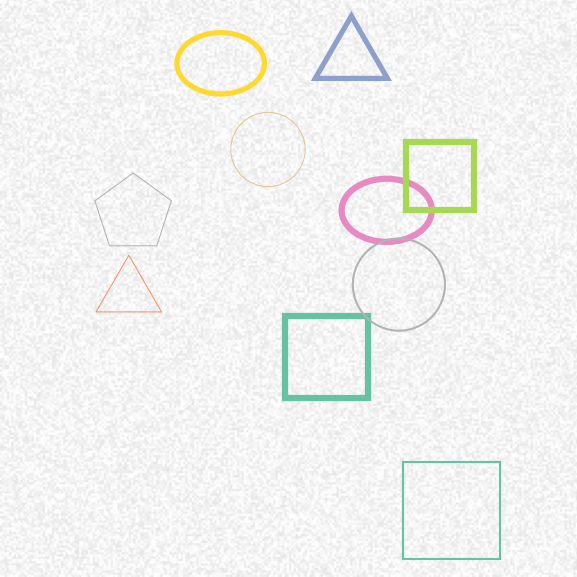[{"shape": "square", "thickness": 3, "radius": 0.36, "center": [0.565, 0.381]}, {"shape": "square", "thickness": 1, "radius": 0.42, "center": [0.781, 0.116]}, {"shape": "triangle", "thickness": 0.5, "radius": 0.33, "center": [0.223, 0.492]}, {"shape": "triangle", "thickness": 2.5, "radius": 0.36, "center": [0.608, 0.899]}, {"shape": "oval", "thickness": 3, "radius": 0.39, "center": [0.67, 0.635]}, {"shape": "square", "thickness": 3, "radius": 0.29, "center": [0.762, 0.694]}, {"shape": "oval", "thickness": 2.5, "radius": 0.38, "center": [0.382, 0.89]}, {"shape": "circle", "thickness": 0.5, "radius": 0.32, "center": [0.464, 0.74]}, {"shape": "pentagon", "thickness": 0.5, "radius": 0.35, "center": [0.231, 0.63]}, {"shape": "circle", "thickness": 1, "radius": 0.4, "center": [0.691, 0.506]}]